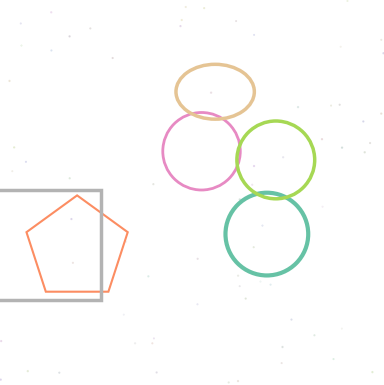[{"shape": "circle", "thickness": 3, "radius": 0.54, "center": [0.693, 0.392]}, {"shape": "pentagon", "thickness": 1.5, "radius": 0.69, "center": [0.2, 0.354]}, {"shape": "circle", "thickness": 2, "radius": 0.5, "center": [0.523, 0.607]}, {"shape": "circle", "thickness": 2.5, "radius": 0.51, "center": [0.716, 0.585]}, {"shape": "oval", "thickness": 2.5, "radius": 0.51, "center": [0.559, 0.762]}, {"shape": "square", "thickness": 2.5, "radius": 0.71, "center": [0.12, 0.364]}]